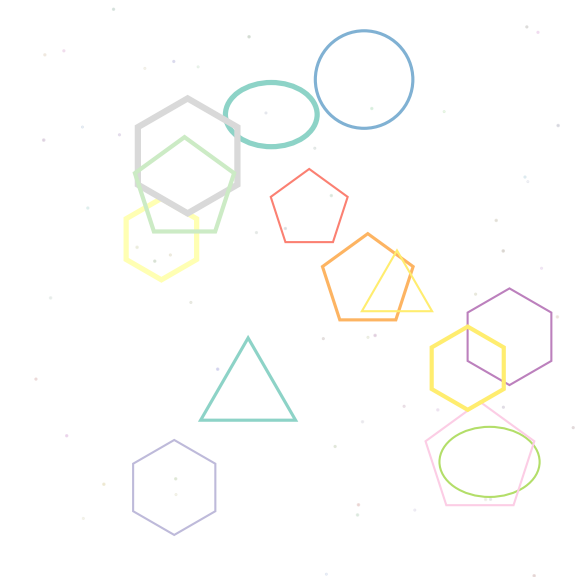[{"shape": "triangle", "thickness": 1.5, "radius": 0.47, "center": [0.43, 0.319]}, {"shape": "oval", "thickness": 2.5, "radius": 0.4, "center": [0.47, 0.801]}, {"shape": "hexagon", "thickness": 2.5, "radius": 0.35, "center": [0.279, 0.585]}, {"shape": "hexagon", "thickness": 1, "radius": 0.41, "center": [0.302, 0.155]}, {"shape": "pentagon", "thickness": 1, "radius": 0.35, "center": [0.535, 0.637]}, {"shape": "circle", "thickness": 1.5, "radius": 0.42, "center": [0.63, 0.861]}, {"shape": "pentagon", "thickness": 1.5, "radius": 0.41, "center": [0.637, 0.512]}, {"shape": "oval", "thickness": 1, "radius": 0.43, "center": [0.848, 0.199]}, {"shape": "pentagon", "thickness": 1, "radius": 0.5, "center": [0.831, 0.204]}, {"shape": "hexagon", "thickness": 3, "radius": 0.5, "center": [0.325, 0.729]}, {"shape": "hexagon", "thickness": 1, "radius": 0.42, "center": [0.882, 0.416]}, {"shape": "pentagon", "thickness": 2, "radius": 0.45, "center": [0.32, 0.671]}, {"shape": "triangle", "thickness": 1, "radius": 0.35, "center": [0.687, 0.495]}, {"shape": "hexagon", "thickness": 2, "radius": 0.36, "center": [0.81, 0.362]}]